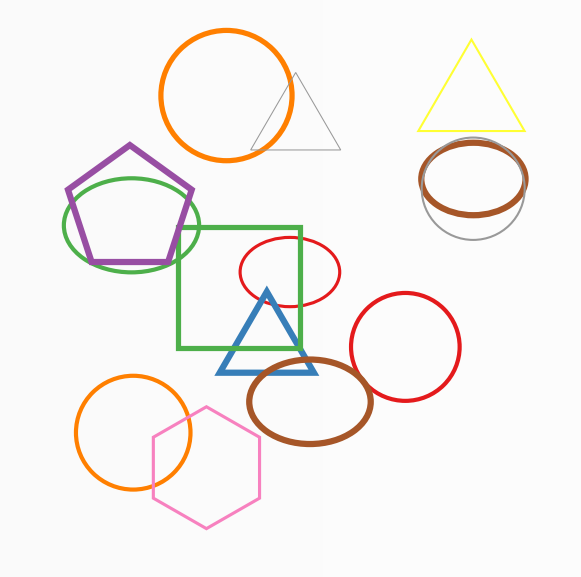[{"shape": "oval", "thickness": 1.5, "radius": 0.43, "center": [0.499, 0.528]}, {"shape": "circle", "thickness": 2, "radius": 0.47, "center": [0.697, 0.398]}, {"shape": "triangle", "thickness": 3, "radius": 0.47, "center": [0.459, 0.4]}, {"shape": "oval", "thickness": 2, "radius": 0.58, "center": [0.226, 0.609]}, {"shape": "square", "thickness": 2.5, "radius": 0.52, "center": [0.411, 0.501]}, {"shape": "pentagon", "thickness": 3, "radius": 0.56, "center": [0.223, 0.636]}, {"shape": "circle", "thickness": 2, "radius": 0.49, "center": [0.229, 0.25]}, {"shape": "circle", "thickness": 2.5, "radius": 0.56, "center": [0.39, 0.834]}, {"shape": "triangle", "thickness": 1, "radius": 0.53, "center": [0.811, 0.825]}, {"shape": "oval", "thickness": 3, "radius": 0.45, "center": [0.814, 0.689]}, {"shape": "oval", "thickness": 3, "radius": 0.52, "center": [0.533, 0.303]}, {"shape": "hexagon", "thickness": 1.5, "radius": 0.53, "center": [0.355, 0.189]}, {"shape": "circle", "thickness": 1, "radius": 0.44, "center": [0.814, 0.672]}, {"shape": "triangle", "thickness": 0.5, "radius": 0.45, "center": [0.509, 0.784]}]